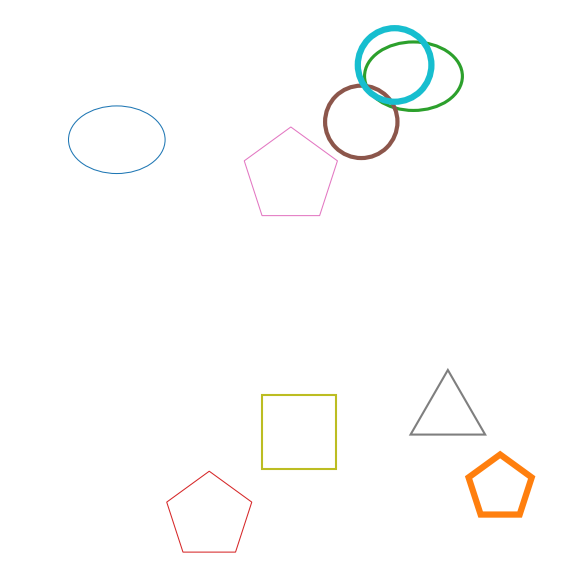[{"shape": "oval", "thickness": 0.5, "radius": 0.42, "center": [0.202, 0.757]}, {"shape": "pentagon", "thickness": 3, "radius": 0.29, "center": [0.866, 0.155]}, {"shape": "oval", "thickness": 1.5, "radius": 0.42, "center": [0.716, 0.867]}, {"shape": "pentagon", "thickness": 0.5, "radius": 0.39, "center": [0.362, 0.106]}, {"shape": "circle", "thickness": 2, "radius": 0.31, "center": [0.626, 0.788]}, {"shape": "pentagon", "thickness": 0.5, "radius": 0.42, "center": [0.504, 0.694]}, {"shape": "triangle", "thickness": 1, "radius": 0.37, "center": [0.776, 0.284]}, {"shape": "square", "thickness": 1, "radius": 0.32, "center": [0.518, 0.251]}, {"shape": "circle", "thickness": 3, "radius": 0.32, "center": [0.683, 0.887]}]